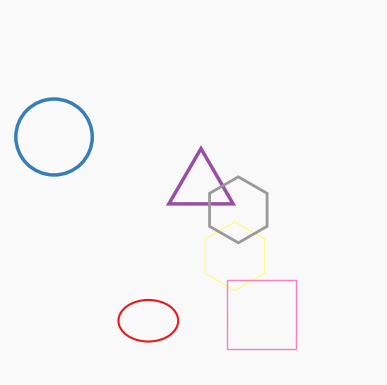[{"shape": "oval", "thickness": 1.5, "radius": 0.39, "center": [0.383, 0.167]}, {"shape": "circle", "thickness": 2.5, "radius": 0.49, "center": [0.139, 0.644]}, {"shape": "triangle", "thickness": 2.5, "radius": 0.48, "center": [0.519, 0.518]}, {"shape": "hexagon", "thickness": 0.5, "radius": 0.45, "center": [0.606, 0.335]}, {"shape": "square", "thickness": 1, "radius": 0.45, "center": [0.674, 0.183]}, {"shape": "hexagon", "thickness": 2, "radius": 0.43, "center": [0.615, 0.455]}]